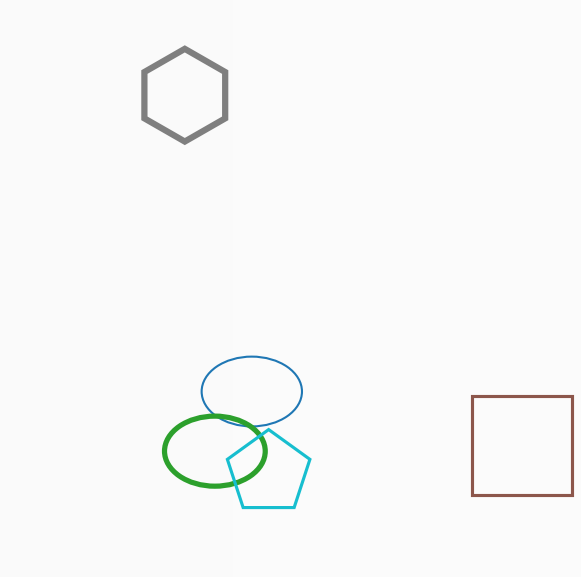[{"shape": "oval", "thickness": 1, "radius": 0.43, "center": [0.433, 0.321]}, {"shape": "oval", "thickness": 2.5, "radius": 0.43, "center": [0.37, 0.218]}, {"shape": "square", "thickness": 1.5, "radius": 0.43, "center": [0.898, 0.227]}, {"shape": "hexagon", "thickness": 3, "radius": 0.4, "center": [0.318, 0.834]}, {"shape": "pentagon", "thickness": 1.5, "radius": 0.37, "center": [0.462, 0.181]}]